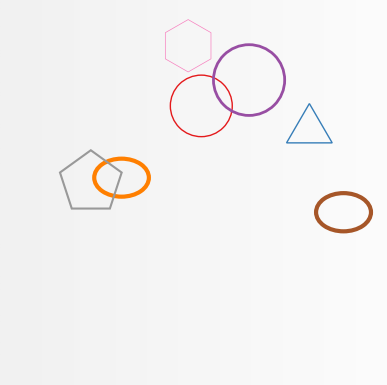[{"shape": "circle", "thickness": 1, "radius": 0.4, "center": [0.519, 0.725]}, {"shape": "triangle", "thickness": 1, "radius": 0.34, "center": [0.798, 0.663]}, {"shape": "circle", "thickness": 2, "radius": 0.46, "center": [0.643, 0.792]}, {"shape": "oval", "thickness": 3, "radius": 0.35, "center": [0.314, 0.539]}, {"shape": "oval", "thickness": 3, "radius": 0.35, "center": [0.887, 0.449]}, {"shape": "hexagon", "thickness": 0.5, "radius": 0.34, "center": [0.486, 0.881]}, {"shape": "pentagon", "thickness": 1.5, "radius": 0.42, "center": [0.234, 0.526]}]